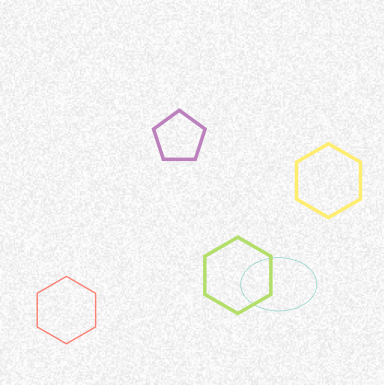[{"shape": "oval", "thickness": 0.5, "radius": 0.49, "center": [0.724, 0.262]}, {"shape": "hexagon", "thickness": 1, "radius": 0.44, "center": [0.173, 0.195]}, {"shape": "hexagon", "thickness": 2.5, "radius": 0.5, "center": [0.618, 0.285]}, {"shape": "pentagon", "thickness": 2.5, "radius": 0.35, "center": [0.466, 0.643]}, {"shape": "hexagon", "thickness": 2.5, "radius": 0.48, "center": [0.853, 0.531]}]